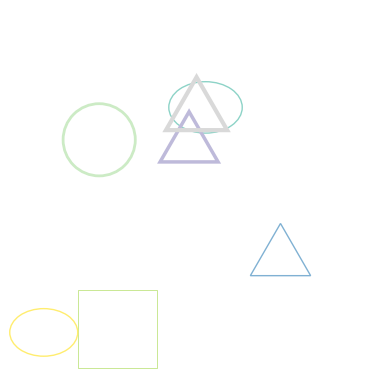[{"shape": "oval", "thickness": 1, "radius": 0.48, "center": [0.534, 0.721]}, {"shape": "triangle", "thickness": 2.5, "radius": 0.43, "center": [0.491, 0.623]}, {"shape": "triangle", "thickness": 1, "radius": 0.45, "center": [0.729, 0.329]}, {"shape": "square", "thickness": 0.5, "radius": 0.51, "center": [0.305, 0.145]}, {"shape": "triangle", "thickness": 3, "radius": 0.46, "center": [0.511, 0.708]}, {"shape": "circle", "thickness": 2, "radius": 0.47, "center": [0.258, 0.637]}, {"shape": "oval", "thickness": 1, "radius": 0.44, "center": [0.114, 0.137]}]